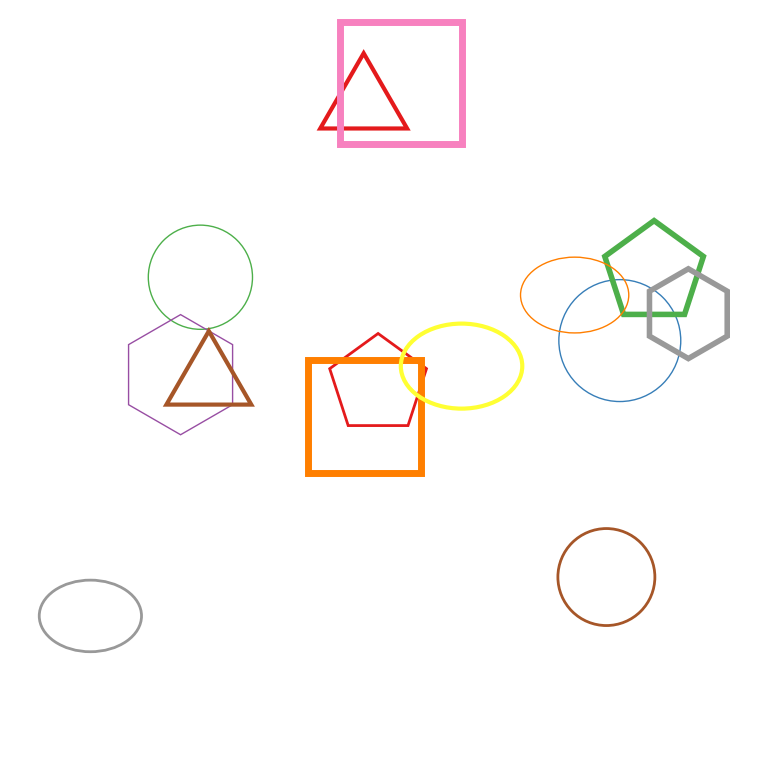[{"shape": "triangle", "thickness": 1.5, "radius": 0.33, "center": [0.472, 0.866]}, {"shape": "pentagon", "thickness": 1, "radius": 0.33, "center": [0.491, 0.501]}, {"shape": "circle", "thickness": 0.5, "radius": 0.4, "center": [0.805, 0.558]}, {"shape": "pentagon", "thickness": 2, "radius": 0.34, "center": [0.849, 0.646]}, {"shape": "circle", "thickness": 0.5, "radius": 0.34, "center": [0.26, 0.64]}, {"shape": "hexagon", "thickness": 0.5, "radius": 0.39, "center": [0.235, 0.513]}, {"shape": "square", "thickness": 2.5, "radius": 0.37, "center": [0.474, 0.458]}, {"shape": "oval", "thickness": 0.5, "radius": 0.35, "center": [0.746, 0.617]}, {"shape": "oval", "thickness": 1.5, "radius": 0.39, "center": [0.599, 0.525]}, {"shape": "circle", "thickness": 1, "radius": 0.31, "center": [0.788, 0.251]}, {"shape": "triangle", "thickness": 1.5, "radius": 0.32, "center": [0.271, 0.506]}, {"shape": "square", "thickness": 2.5, "radius": 0.39, "center": [0.521, 0.892]}, {"shape": "oval", "thickness": 1, "radius": 0.33, "center": [0.117, 0.2]}, {"shape": "hexagon", "thickness": 2, "radius": 0.29, "center": [0.894, 0.593]}]